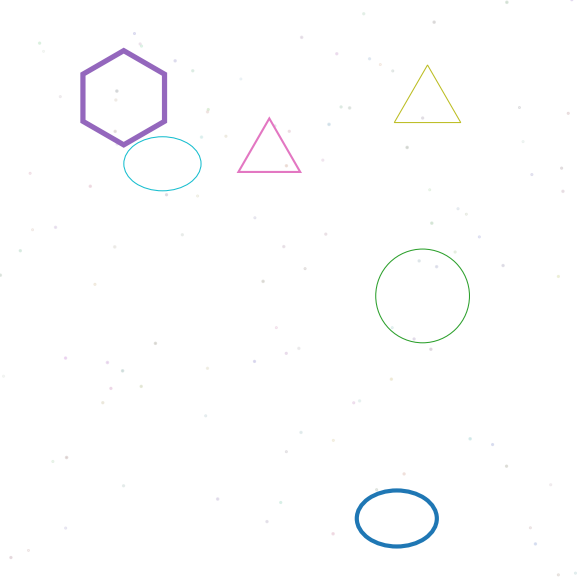[{"shape": "oval", "thickness": 2, "radius": 0.35, "center": [0.687, 0.101]}, {"shape": "circle", "thickness": 0.5, "radius": 0.41, "center": [0.732, 0.487]}, {"shape": "hexagon", "thickness": 2.5, "radius": 0.41, "center": [0.214, 0.83]}, {"shape": "triangle", "thickness": 1, "radius": 0.31, "center": [0.466, 0.732]}, {"shape": "triangle", "thickness": 0.5, "radius": 0.33, "center": [0.74, 0.82]}, {"shape": "oval", "thickness": 0.5, "radius": 0.33, "center": [0.281, 0.716]}]